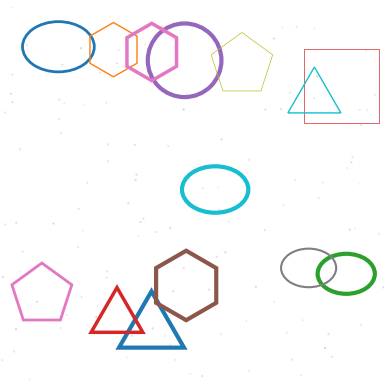[{"shape": "oval", "thickness": 2, "radius": 0.47, "center": [0.152, 0.879]}, {"shape": "triangle", "thickness": 3, "radius": 0.49, "center": [0.394, 0.146]}, {"shape": "hexagon", "thickness": 1, "radius": 0.35, "center": [0.295, 0.871]}, {"shape": "oval", "thickness": 3, "radius": 0.37, "center": [0.899, 0.289]}, {"shape": "square", "thickness": 0.5, "radius": 0.48, "center": [0.887, 0.777]}, {"shape": "triangle", "thickness": 2.5, "radius": 0.39, "center": [0.304, 0.176]}, {"shape": "circle", "thickness": 3, "radius": 0.48, "center": [0.479, 0.843]}, {"shape": "hexagon", "thickness": 3, "radius": 0.45, "center": [0.484, 0.259]}, {"shape": "hexagon", "thickness": 2.5, "radius": 0.37, "center": [0.394, 0.865]}, {"shape": "pentagon", "thickness": 2, "radius": 0.41, "center": [0.109, 0.235]}, {"shape": "oval", "thickness": 1.5, "radius": 0.36, "center": [0.802, 0.304]}, {"shape": "pentagon", "thickness": 0.5, "radius": 0.42, "center": [0.628, 0.832]}, {"shape": "oval", "thickness": 3, "radius": 0.43, "center": [0.559, 0.508]}, {"shape": "triangle", "thickness": 1, "radius": 0.4, "center": [0.817, 0.746]}]